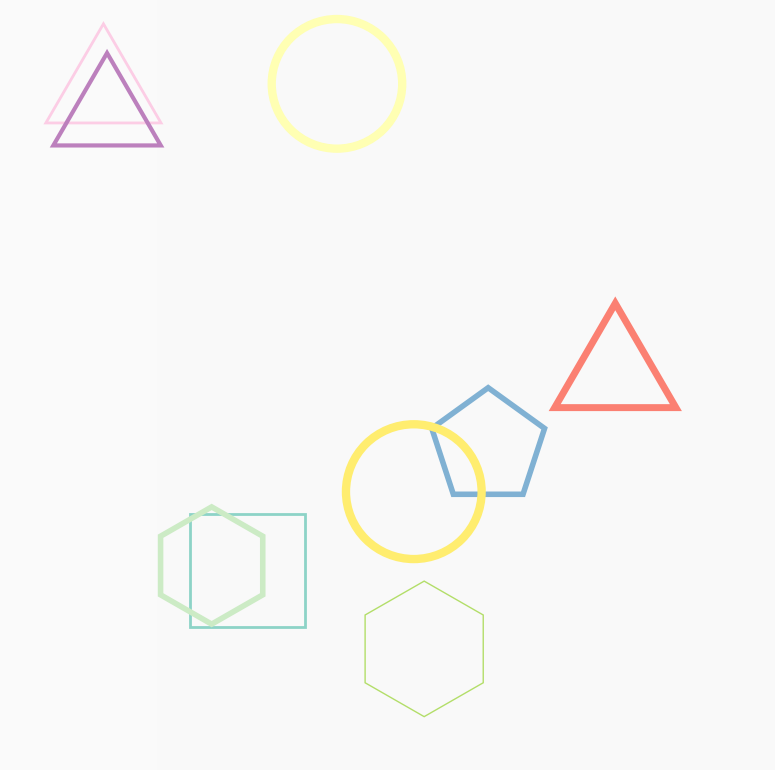[{"shape": "square", "thickness": 1, "radius": 0.37, "center": [0.319, 0.259]}, {"shape": "circle", "thickness": 3, "radius": 0.42, "center": [0.435, 0.891]}, {"shape": "triangle", "thickness": 2.5, "radius": 0.45, "center": [0.794, 0.516]}, {"shape": "pentagon", "thickness": 2, "radius": 0.38, "center": [0.63, 0.42]}, {"shape": "hexagon", "thickness": 0.5, "radius": 0.44, "center": [0.547, 0.157]}, {"shape": "triangle", "thickness": 1, "radius": 0.43, "center": [0.133, 0.883]}, {"shape": "triangle", "thickness": 1.5, "radius": 0.4, "center": [0.138, 0.851]}, {"shape": "hexagon", "thickness": 2, "radius": 0.38, "center": [0.273, 0.266]}, {"shape": "circle", "thickness": 3, "radius": 0.44, "center": [0.534, 0.361]}]